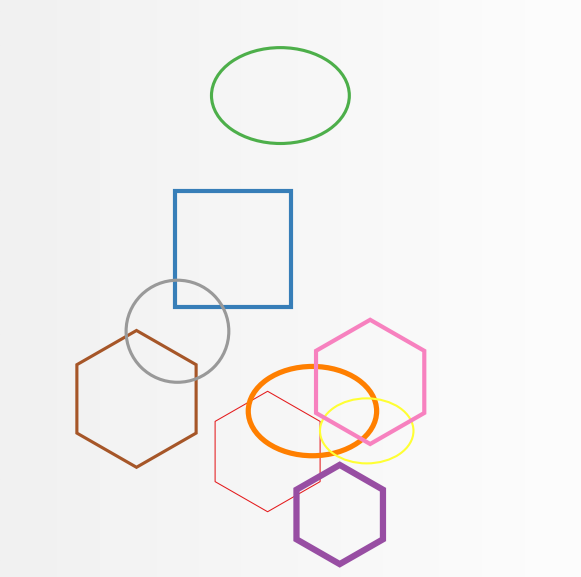[{"shape": "hexagon", "thickness": 0.5, "radius": 0.52, "center": [0.46, 0.217]}, {"shape": "square", "thickness": 2, "radius": 0.5, "center": [0.401, 0.568]}, {"shape": "oval", "thickness": 1.5, "radius": 0.59, "center": [0.482, 0.834]}, {"shape": "hexagon", "thickness": 3, "radius": 0.43, "center": [0.584, 0.108]}, {"shape": "oval", "thickness": 2.5, "radius": 0.55, "center": [0.538, 0.287]}, {"shape": "oval", "thickness": 1, "radius": 0.4, "center": [0.631, 0.253]}, {"shape": "hexagon", "thickness": 1.5, "radius": 0.59, "center": [0.235, 0.308]}, {"shape": "hexagon", "thickness": 2, "radius": 0.54, "center": [0.637, 0.338]}, {"shape": "circle", "thickness": 1.5, "radius": 0.44, "center": [0.305, 0.426]}]